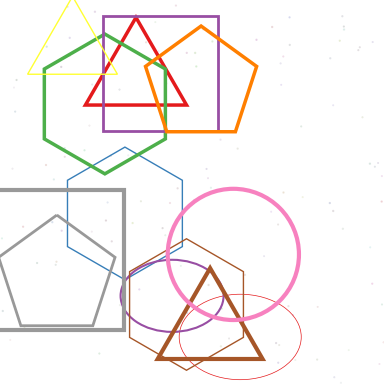[{"shape": "triangle", "thickness": 2.5, "radius": 0.76, "center": [0.353, 0.803]}, {"shape": "oval", "thickness": 0.5, "radius": 0.79, "center": [0.624, 0.125]}, {"shape": "hexagon", "thickness": 1, "radius": 0.86, "center": [0.324, 0.446]}, {"shape": "hexagon", "thickness": 2.5, "radius": 0.91, "center": [0.272, 0.73]}, {"shape": "oval", "thickness": 1.5, "radius": 0.67, "center": [0.447, 0.232]}, {"shape": "square", "thickness": 2, "radius": 0.75, "center": [0.417, 0.809]}, {"shape": "pentagon", "thickness": 2.5, "radius": 0.76, "center": [0.522, 0.781]}, {"shape": "triangle", "thickness": 1, "radius": 0.67, "center": [0.188, 0.875]}, {"shape": "hexagon", "thickness": 1, "radius": 0.85, "center": [0.484, 0.209]}, {"shape": "triangle", "thickness": 3, "radius": 0.79, "center": [0.546, 0.146]}, {"shape": "circle", "thickness": 3, "radius": 0.85, "center": [0.606, 0.339]}, {"shape": "pentagon", "thickness": 2, "radius": 0.79, "center": [0.148, 0.283]}, {"shape": "square", "thickness": 3, "radius": 0.91, "center": [0.14, 0.326]}]